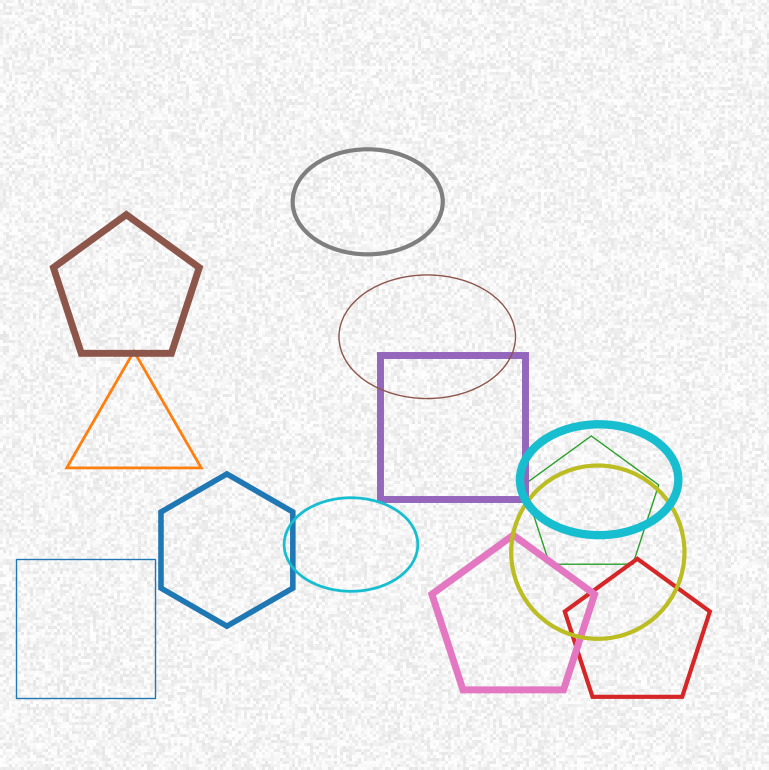[{"shape": "square", "thickness": 0.5, "radius": 0.45, "center": [0.111, 0.184]}, {"shape": "hexagon", "thickness": 2, "radius": 0.49, "center": [0.295, 0.286]}, {"shape": "triangle", "thickness": 1, "radius": 0.5, "center": [0.174, 0.443]}, {"shape": "pentagon", "thickness": 0.5, "radius": 0.46, "center": [0.768, 0.342]}, {"shape": "pentagon", "thickness": 1.5, "radius": 0.5, "center": [0.828, 0.175]}, {"shape": "square", "thickness": 2.5, "radius": 0.47, "center": [0.587, 0.445]}, {"shape": "oval", "thickness": 0.5, "radius": 0.57, "center": [0.555, 0.563]}, {"shape": "pentagon", "thickness": 2.5, "radius": 0.5, "center": [0.164, 0.622]}, {"shape": "pentagon", "thickness": 2.5, "radius": 0.56, "center": [0.667, 0.194]}, {"shape": "oval", "thickness": 1.5, "radius": 0.49, "center": [0.478, 0.738]}, {"shape": "circle", "thickness": 1.5, "radius": 0.56, "center": [0.776, 0.283]}, {"shape": "oval", "thickness": 1, "radius": 0.43, "center": [0.456, 0.293]}, {"shape": "oval", "thickness": 3, "radius": 0.51, "center": [0.778, 0.377]}]